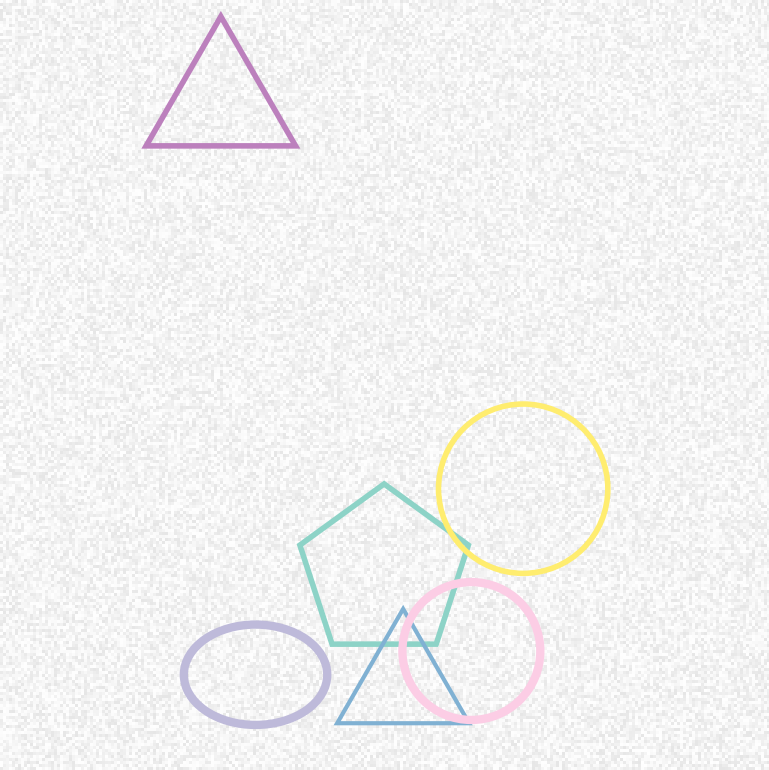[{"shape": "pentagon", "thickness": 2, "radius": 0.58, "center": [0.499, 0.257]}, {"shape": "oval", "thickness": 3, "radius": 0.47, "center": [0.332, 0.124]}, {"shape": "triangle", "thickness": 1.5, "radius": 0.49, "center": [0.524, 0.11]}, {"shape": "circle", "thickness": 3, "radius": 0.45, "center": [0.612, 0.155]}, {"shape": "triangle", "thickness": 2, "radius": 0.56, "center": [0.287, 0.867]}, {"shape": "circle", "thickness": 2, "radius": 0.55, "center": [0.679, 0.365]}]